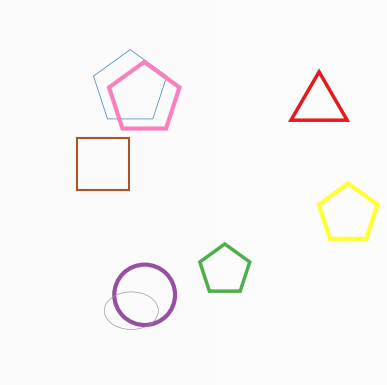[{"shape": "triangle", "thickness": 2.5, "radius": 0.42, "center": [0.823, 0.73]}, {"shape": "pentagon", "thickness": 0.5, "radius": 0.5, "center": [0.336, 0.772]}, {"shape": "pentagon", "thickness": 2.5, "radius": 0.34, "center": [0.58, 0.299]}, {"shape": "circle", "thickness": 3, "radius": 0.39, "center": [0.373, 0.234]}, {"shape": "pentagon", "thickness": 3, "radius": 0.4, "center": [0.898, 0.444]}, {"shape": "square", "thickness": 1.5, "radius": 0.34, "center": [0.267, 0.574]}, {"shape": "pentagon", "thickness": 3, "radius": 0.48, "center": [0.372, 0.743]}, {"shape": "oval", "thickness": 0.5, "radius": 0.35, "center": [0.339, 0.193]}]